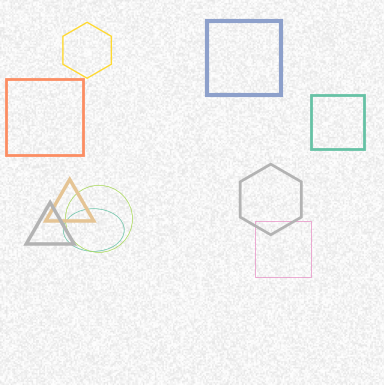[{"shape": "oval", "thickness": 0.5, "radius": 0.4, "center": [0.243, 0.403]}, {"shape": "square", "thickness": 2, "radius": 0.35, "center": [0.876, 0.684]}, {"shape": "square", "thickness": 2, "radius": 0.5, "center": [0.115, 0.697]}, {"shape": "square", "thickness": 3, "radius": 0.49, "center": [0.634, 0.849]}, {"shape": "square", "thickness": 0.5, "radius": 0.37, "center": [0.735, 0.354]}, {"shape": "circle", "thickness": 0.5, "radius": 0.44, "center": [0.257, 0.432]}, {"shape": "hexagon", "thickness": 1, "radius": 0.36, "center": [0.226, 0.869]}, {"shape": "triangle", "thickness": 2.5, "radius": 0.36, "center": [0.181, 0.462]}, {"shape": "triangle", "thickness": 2.5, "radius": 0.36, "center": [0.13, 0.402]}, {"shape": "hexagon", "thickness": 2, "radius": 0.46, "center": [0.703, 0.482]}]